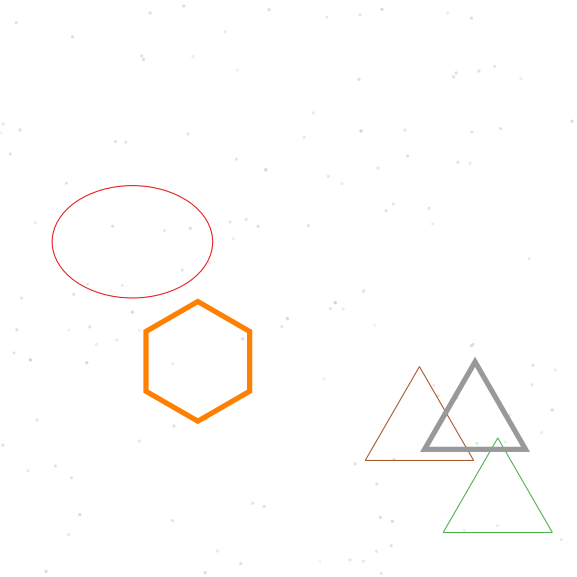[{"shape": "oval", "thickness": 0.5, "radius": 0.69, "center": [0.229, 0.58]}, {"shape": "triangle", "thickness": 0.5, "radius": 0.55, "center": [0.862, 0.132]}, {"shape": "hexagon", "thickness": 2.5, "radius": 0.52, "center": [0.343, 0.373]}, {"shape": "triangle", "thickness": 0.5, "radius": 0.54, "center": [0.726, 0.256]}, {"shape": "triangle", "thickness": 2.5, "radius": 0.5, "center": [0.823, 0.272]}]